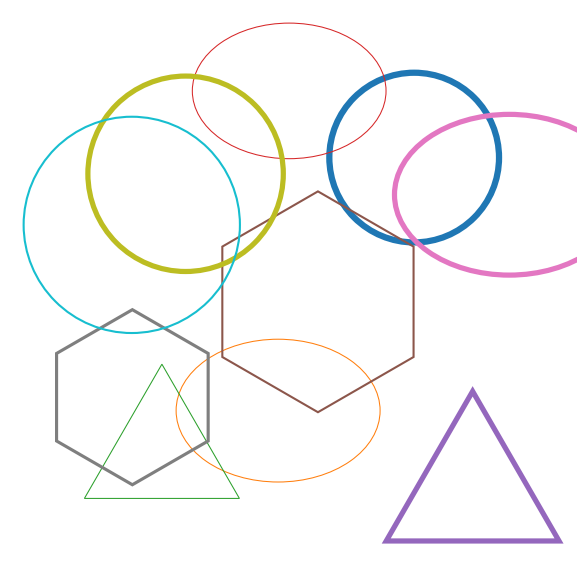[{"shape": "circle", "thickness": 3, "radius": 0.73, "center": [0.717, 0.726]}, {"shape": "oval", "thickness": 0.5, "radius": 0.88, "center": [0.482, 0.288]}, {"shape": "triangle", "thickness": 0.5, "radius": 0.77, "center": [0.28, 0.214]}, {"shape": "oval", "thickness": 0.5, "radius": 0.84, "center": [0.501, 0.842]}, {"shape": "triangle", "thickness": 2.5, "radius": 0.86, "center": [0.818, 0.149]}, {"shape": "hexagon", "thickness": 1, "radius": 0.96, "center": [0.551, 0.477]}, {"shape": "oval", "thickness": 2.5, "radius": 0.99, "center": [0.882, 0.662]}, {"shape": "hexagon", "thickness": 1.5, "radius": 0.76, "center": [0.229, 0.311]}, {"shape": "circle", "thickness": 2.5, "radius": 0.85, "center": [0.321, 0.698]}, {"shape": "circle", "thickness": 1, "radius": 0.94, "center": [0.228, 0.61]}]